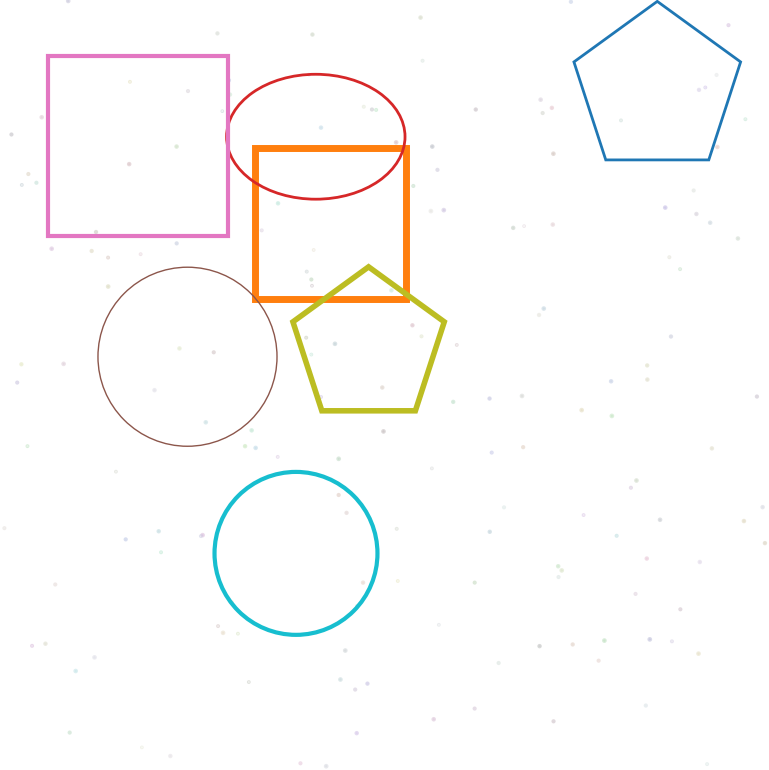[{"shape": "pentagon", "thickness": 1, "radius": 0.57, "center": [0.854, 0.884]}, {"shape": "square", "thickness": 2.5, "radius": 0.49, "center": [0.429, 0.71]}, {"shape": "oval", "thickness": 1, "radius": 0.58, "center": [0.41, 0.822]}, {"shape": "circle", "thickness": 0.5, "radius": 0.58, "center": [0.243, 0.537]}, {"shape": "square", "thickness": 1.5, "radius": 0.58, "center": [0.179, 0.81]}, {"shape": "pentagon", "thickness": 2, "radius": 0.52, "center": [0.479, 0.55]}, {"shape": "circle", "thickness": 1.5, "radius": 0.53, "center": [0.384, 0.281]}]